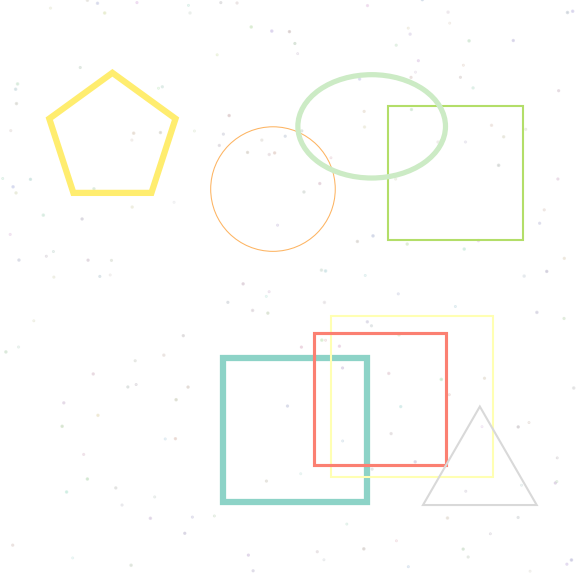[{"shape": "square", "thickness": 3, "radius": 0.62, "center": [0.51, 0.254]}, {"shape": "square", "thickness": 1, "radius": 0.7, "center": [0.714, 0.313]}, {"shape": "square", "thickness": 1.5, "radius": 0.57, "center": [0.659, 0.308]}, {"shape": "circle", "thickness": 0.5, "radius": 0.54, "center": [0.473, 0.672]}, {"shape": "square", "thickness": 1, "radius": 0.58, "center": [0.788, 0.7]}, {"shape": "triangle", "thickness": 1, "radius": 0.57, "center": [0.831, 0.181]}, {"shape": "oval", "thickness": 2.5, "radius": 0.64, "center": [0.644, 0.78]}, {"shape": "pentagon", "thickness": 3, "radius": 0.57, "center": [0.195, 0.758]}]